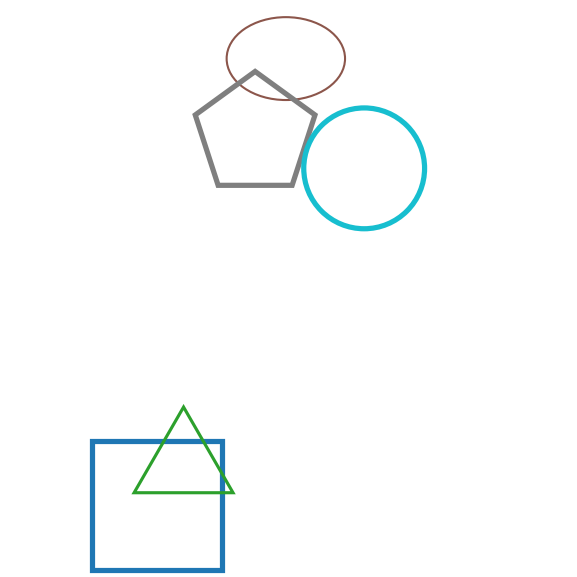[{"shape": "square", "thickness": 2.5, "radius": 0.56, "center": [0.272, 0.124]}, {"shape": "triangle", "thickness": 1.5, "radius": 0.49, "center": [0.318, 0.195]}, {"shape": "oval", "thickness": 1, "radius": 0.51, "center": [0.495, 0.898]}, {"shape": "pentagon", "thickness": 2.5, "radius": 0.54, "center": [0.442, 0.766]}, {"shape": "circle", "thickness": 2.5, "radius": 0.52, "center": [0.631, 0.708]}]